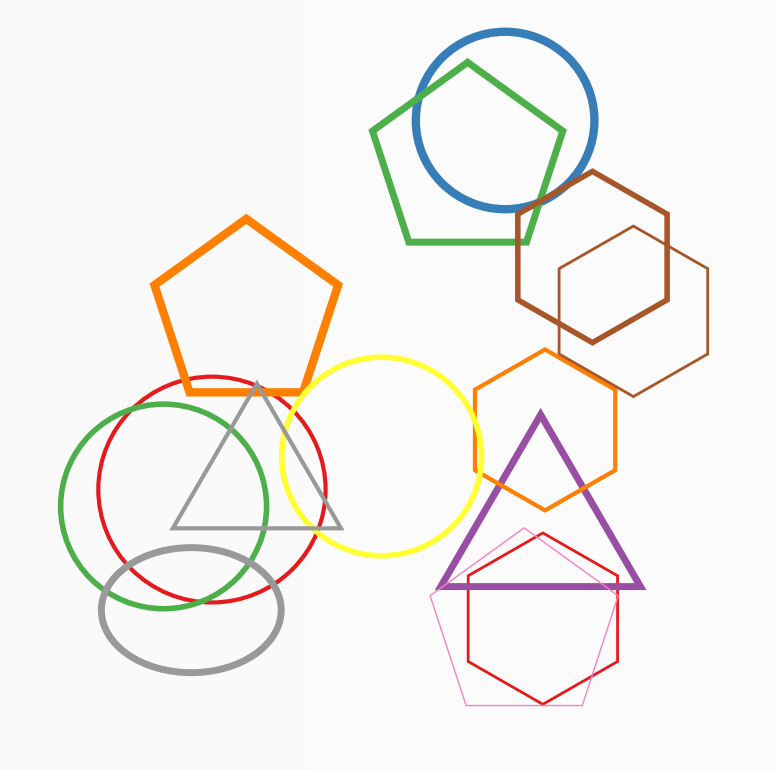[{"shape": "hexagon", "thickness": 1, "radius": 0.56, "center": [0.7, 0.197]}, {"shape": "circle", "thickness": 1.5, "radius": 0.73, "center": [0.273, 0.364]}, {"shape": "circle", "thickness": 3, "radius": 0.58, "center": [0.652, 0.844]}, {"shape": "pentagon", "thickness": 2.5, "radius": 0.65, "center": [0.603, 0.79]}, {"shape": "circle", "thickness": 2, "radius": 0.66, "center": [0.211, 0.342]}, {"shape": "triangle", "thickness": 2.5, "radius": 0.74, "center": [0.698, 0.313]}, {"shape": "pentagon", "thickness": 3, "radius": 0.62, "center": [0.318, 0.591]}, {"shape": "hexagon", "thickness": 1.5, "radius": 0.52, "center": [0.703, 0.442]}, {"shape": "circle", "thickness": 2, "radius": 0.64, "center": [0.492, 0.407]}, {"shape": "hexagon", "thickness": 2, "radius": 0.56, "center": [0.764, 0.666]}, {"shape": "hexagon", "thickness": 1, "radius": 0.55, "center": [0.817, 0.596]}, {"shape": "pentagon", "thickness": 0.5, "radius": 0.64, "center": [0.676, 0.187]}, {"shape": "triangle", "thickness": 1.5, "radius": 0.63, "center": [0.332, 0.376]}, {"shape": "oval", "thickness": 2.5, "radius": 0.58, "center": [0.247, 0.208]}]